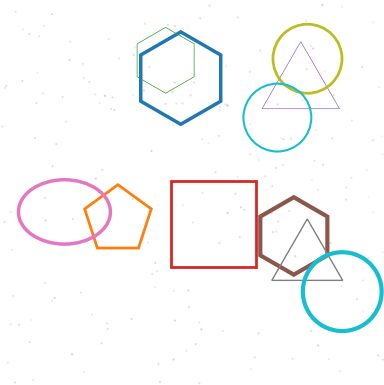[{"shape": "hexagon", "thickness": 2.5, "radius": 0.6, "center": [0.469, 0.797]}, {"shape": "pentagon", "thickness": 2, "radius": 0.45, "center": [0.306, 0.429]}, {"shape": "hexagon", "thickness": 0.5, "radius": 0.43, "center": [0.43, 0.843]}, {"shape": "square", "thickness": 2, "radius": 0.56, "center": [0.555, 0.418]}, {"shape": "triangle", "thickness": 0.5, "radius": 0.58, "center": [0.781, 0.776]}, {"shape": "hexagon", "thickness": 3, "radius": 0.5, "center": [0.763, 0.387]}, {"shape": "oval", "thickness": 2.5, "radius": 0.6, "center": [0.167, 0.45]}, {"shape": "triangle", "thickness": 1, "radius": 0.53, "center": [0.798, 0.325]}, {"shape": "circle", "thickness": 2, "radius": 0.45, "center": [0.799, 0.847]}, {"shape": "circle", "thickness": 3, "radius": 0.51, "center": [0.889, 0.243]}, {"shape": "circle", "thickness": 1.5, "radius": 0.44, "center": [0.72, 0.695]}]